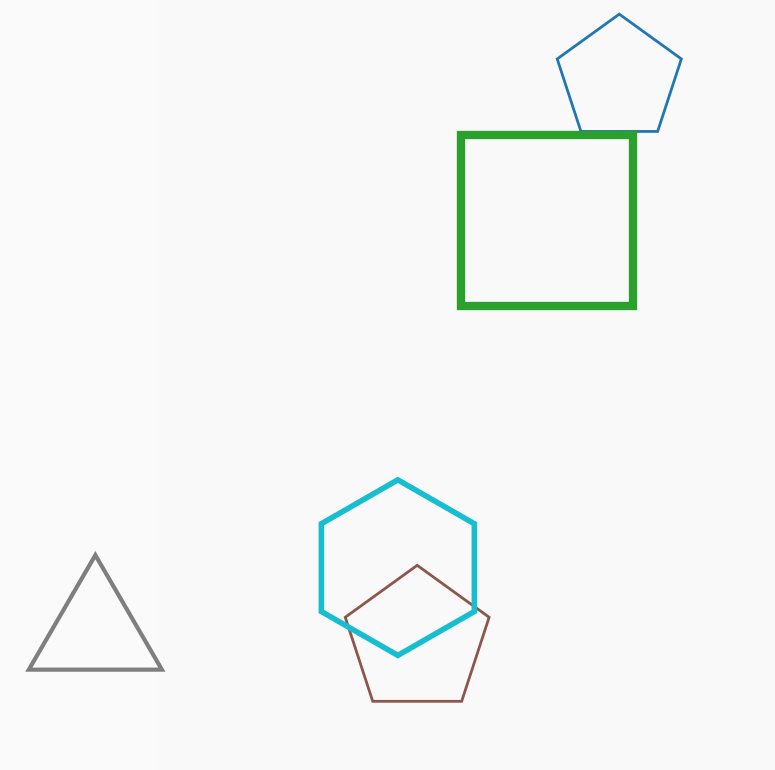[{"shape": "pentagon", "thickness": 1, "radius": 0.42, "center": [0.799, 0.897]}, {"shape": "square", "thickness": 3, "radius": 0.55, "center": [0.706, 0.713]}, {"shape": "pentagon", "thickness": 1, "radius": 0.49, "center": [0.538, 0.168]}, {"shape": "triangle", "thickness": 1.5, "radius": 0.5, "center": [0.123, 0.18]}, {"shape": "hexagon", "thickness": 2, "radius": 0.57, "center": [0.513, 0.263]}]